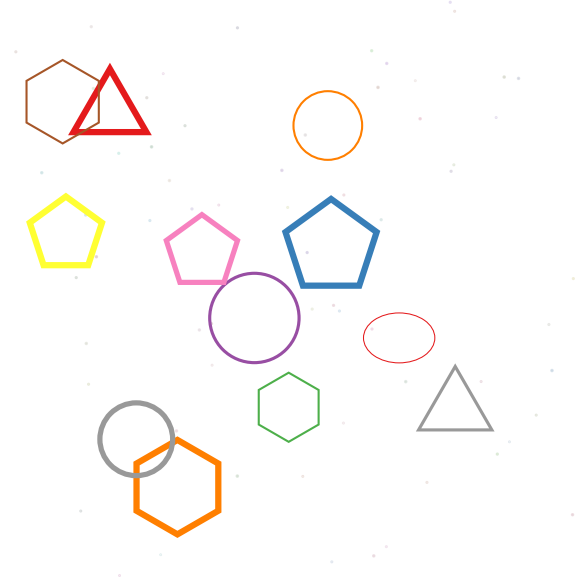[{"shape": "oval", "thickness": 0.5, "radius": 0.31, "center": [0.691, 0.414]}, {"shape": "triangle", "thickness": 3, "radius": 0.36, "center": [0.19, 0.807]}, {"shape": "pentagon", "thickness": 3, "radius": 0.41, "center": [0.573, 0.572]}, {"shape": "hexagon", "thickness": 1, "radius": 0.3, "center": [0.5, 0.294]}, {"shape": "circle", "thickness": 1.5, "radius": 0.39, "center": [0.44, 0.449]}, {"shape": "hexagon", "thickness": 3, "radius": 0.41, "center": [0.307, 0.156]}, {"shape": "circle", "thickness": 1, "radius": 0.3, "center": [0.568, 0.782]}, {"shape": "pentagon", "thickness": 3, "radius": 0.33, "center": [0.114, 0.593]}, {"shape": "hexagon", "thickness": 1, "radius": 0.36, "center": [0.109, 0.823]}, {"shape": "pentagon", "thickness": 2.5, "radius": 0.32, "center": [0.35, 0.563]}, {"shape": "circle", "thickness": 2.5, "radius": 0.32, "center": [0.236, 0.239]}, {"shape": "triangle", "thickness": 1.5, "radius": 0.37, "center": [0.788, 0.291]}]